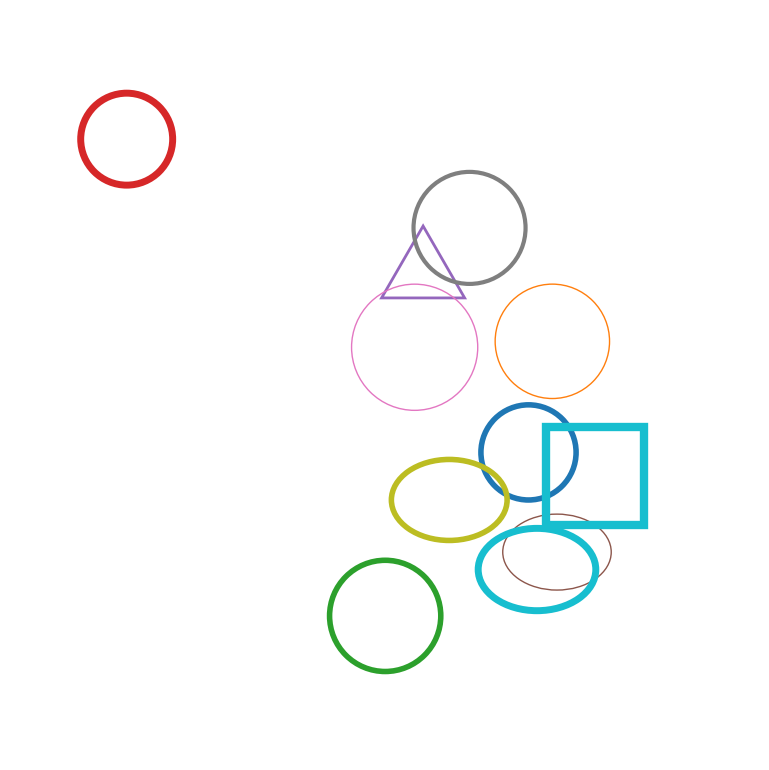[{"shape": "circle", "thickness": 2, "radius": 0.31, "center": [0.686, 0.412]}, {"shape": "circle", "thickness": 0.5, "radius": 0.37, "center": [0.717, 0.557]}, {"shape": "circle", "thickness": 2, "radius": 0.36, "center": [0.5, 0.2]}, {"shape": "circle", "thickness": 2.5, "radius": 0.3, "center": [0.165, 0.819]}, {"shape": "triangle", "thickness": 1, "radius": 0.31, "center": [0.549, 0.644]}, {"shape": "oval", "thickness": 0.5, "radius": 0.35, "center": [0.723, 0.283]}, {"shape": "circle", "thickness": 0.5, "radius": 0.41, "center": [0.539, 0.549]}, {"shape": "circle", "thickness": 1.5, "radius": 0.36, "center": [0.61, 0.704]}, {"shape": "oval", "thickness": 2, "radius": 0.38, "center": [0.583, 0.351]}, {"shape": "square", "thickness": 3, "radius": 0.32, "center": [0.773, 0.382]}, {"shape": "oval", "thickness": 2.5, "radius": 0.38, "center": [0.697, 0.26]}]